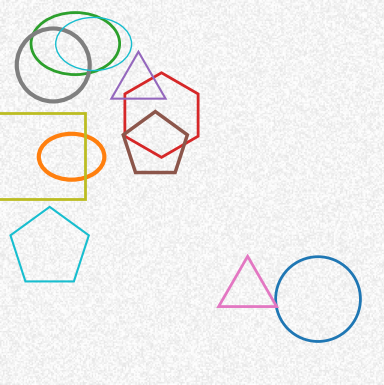[{"shape": "circle", "thickness": 2, "radius": 0.55, "center": [0.826, 0.223]}, {"shape": "oval", "thickness": 3, "radius": 0.43, "center": [0.186, 0.593]}, {"shape": "oval", "thickness": 2, "radius": 0.58, "center": [0.196, 0.887]}, {"shape": "hexagon", "thickness": 2, "radius": 0.55, "center": [0.419, 0.701]}, {"shape": "triangle", "thickness": 1.5, "radius": 0.41, "center": [0.36, 0.784]}, {"shape": "pentagon", "thickness": 2.5, "radius": 0.44, "center": [0.403, 0.623]}, {"shape": "triangle", "thickness": 2, "radius": 0.43, "center": [0.643, 0.247]}, {"shape": "circle", "thickness": 3, "radius": 0.47, "center": [0.138, 0.831]}, {"shape": "square", "thickness": 2, "radius": 0.56, "center": [0.11, 0.595]}, {"shape": "oval", "thickness": 1, "radius": 0.49, "center": [0.243, 0.886]}, {"shape": "pentagon", "thickness": 1.5, "radius": 0.54, "center": [0.129, 0.356]}]